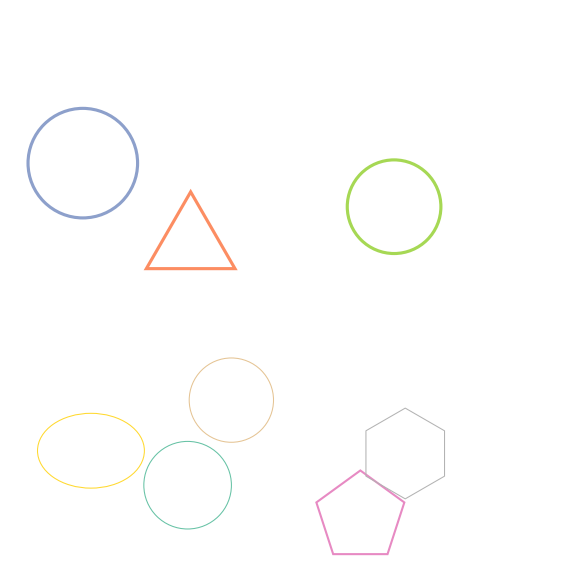[{"shape": "circle", "thickness": 0.5, "radius": 0.38, "center": [0.325, 0.159]}, {"shape": "triangle", "thickness": 1.5, "radius": 0.44, "center": [0.33, 0.578]}, {"shape": "circle", "thickness": 1.5, "radius": 0.47, "center": [0.143, 0.717]}, {"shape": "pentagon", "thickness": 1, "radius": 0.4, "center": [0.624, 0.104]}, {"shape": "circle", "thickness": 1.5, "radius": 0.41, "center": [0.682, 0.641]}, {"shape": "oval", "thickness": 0.5, "radius": 0.46, "center": [0.157, 0.219]}, {"shape": "circle", "thickness": 0.5, "radius": 0.36, "center": [0.401, 0.306]}, {"shape": "hexagon", "thickness": 0.5, "radius": 0.39, "center": [0.702, 0.214]}]